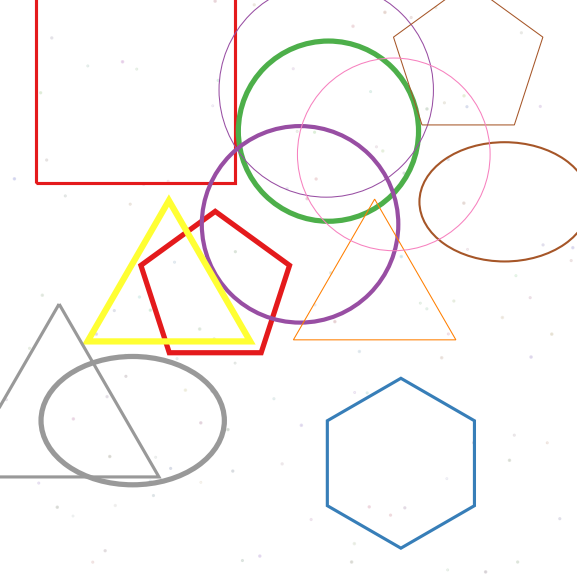[{"shape": "pentagon", "thickness": 2.5, "radius": 0.68, "center": [0.373, 0.498]}, {"shape": "square", "thickness": 1.5, "radius": 0.86, "center": [0.234, 0.854]}, {"shape": "hexagon", "thickness": 1.5, "radius": 0.74, "center": [0.694, 0.197]}, {"shape": "circle", "thickness": 2.5, "radius": 0.78, "center": [0.569, 0.772]}, {"shape": "circle", "thickness": 2, "radius": 0.85, "center": [0.52, 0.611]}, {"shape": "circle", "thickness": 0.5, "radius": 0.93, "center": [0.565, 0.843]}, {"shape": "triangle", "thickness": 0.5, "radius": 0.81, "center": [0.649, 0.492]}, {"shape": "triangle", "thickness": 3, "radius": 0.81, "center": [0.292, 0.489]}, {"shape": "oval", "thickness": 1, "radius": 0.74, "center": [0.874, 0.65]}, {"shape": "pentagon", "thickness": 0.5, "radius": 0.68, "center": [0.811, 0.893]}, {"shape": "circle", "thickness": 0.5, "radius": 0.83, "center": [0.682, 0.732]}, {"shape": "triangle", "thickness": 1.5, "radius": 1.0, "center": [0.102, 0.273]}, {"shape": "oval", "thickness": 2.5, "radius": 0.79, "center": [0.23, 0.271]}]